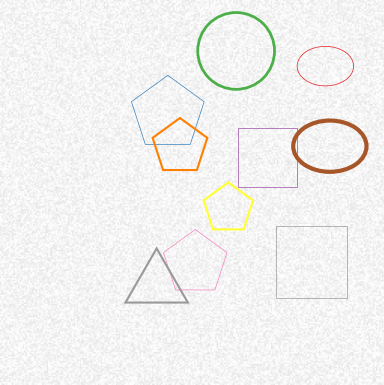[{"shape": "oval", "thickness": 0.5, "radius": 0.37, "center": [0.845, 0.828]}, {"shape": "pentagon", "thickness": 0.5, "radius": 0.5, "center": [0.436, 0.705]}, {"shape": "circle", "thickness": 2, "radius": 0.5, "center": [0.613, 0.868]}, {"shape": "square", "thickness": 0.5, "radius": 0.39, "center": [0.695, 0.591]}, {"shape": "pentagon", "thickness": 1.5, "radius": 0.37, "center": [0.467, 0.619]}, {"shape": "pentagon", "thickness": 1.5, "radius": 0.34, "center": [0.593, 0.459]}, {"shape": "oval", "thickness": 3, "radius": 0.48, "center": [0.857, 0.62]}, {"shape": "pentagon", "thickness": 0.5, "radius": 0.43, "center": [0.507, 0.317]}, {"shape": "square", "thickness": 0.5, "radius": 0.46, "center": [0.809, 0.319]}, {"shape": "triangle", "thickness": 1.5, "radius": 0.47, "center": [0.407, 0.261]}]